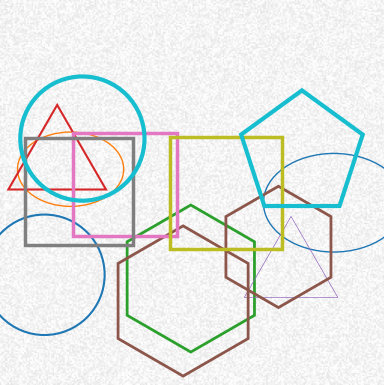[{"shape": "circle", "thickness": 1.5, "radius": 0.78, "center": [0.115, 0.286]}, {"shape": "oval", "thickness": 1, "radius": 0.91, "center": [0.867, 0.473]}, {"shape": "oval", "thickness": 1, "radius": 0.69, "center": [0.183, 0.561]}, {"shape": "hexagon", "thickness": 2, "radius": 0.95, "center": [0.496, 0.277]}, {"shape": "triangle", "thickness": 1.5, "radius": 0.73, "center": [0.148, 0.581]}, {"shape": "triangle", "thickness": 0.5, "radius": 0.7, "center": [0.756, 0.298]}, {"shape": "hexagon", "thickness": 2, "radius": 0.98, "center": [0.476, 0.218]}, {"shape": "hexagon", "thickness": 2, "radius": 0.79, "center": [0.723, 0.359]}, {"shape": "square", "thickness": 2.5, "radius": 0.67, "center": [0.324, 0.52]}, {"shape": "square", "thickness": 2.5, "radius": 0.7, "center": [0.206, 0.503]}, {"shape": "square", "thickness": 2.5, "radius": 0.73, "center": [0.586, 0.499]}, {"shape": "pentagon", "thickness": 3, "radius": 0.83, "center": [0.784, 0.599]}, {"shape": "circle", "thickness": 3, "radius": 0.81, "center": [0.214, 0.64]}]